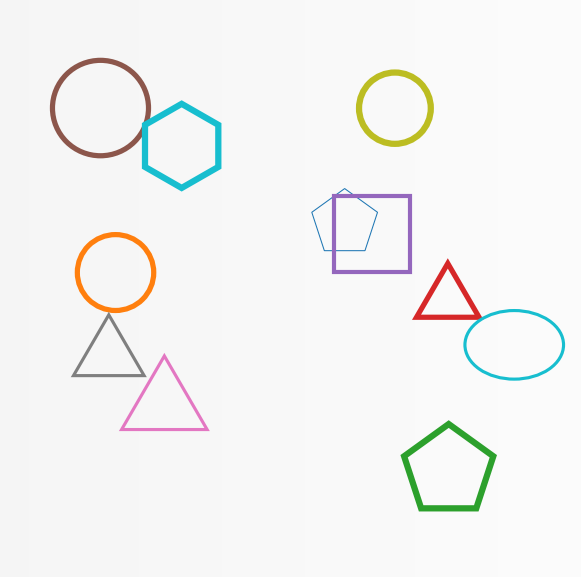[{"shape": "pentagon", "thickness": 0.5, "radius": 0.3, "center": [0.593, 0.613]}, {"shape": "circle", "thickness": 2.5, "radius": 0.33, "center": [0.199, 0.527]}, {"shape": "pentagon", "thickness": 3, "radius": 0.4, "center": [0.772, 0.184]}, {"shape": "triangle", "thickness": 2.5, "radius": 0.31, "center": [0.77, 0.481]}, {"shape": "square", "thickness": 2, "radius": 0.33, "center": [0.64, 0.594]}, {"shape": "circle", "thickness": 2.5, "radius": 0.41, "center": [0.173, 0.812]}, {"shape": "triangle", "thickness": 1.5, "radius": 0.42, "center": [0.283, 0.298]}, {"shape": "triangle", "thickness": 1.5, "radius": 0.35, "center": [0.187, 0.384]}, {"shape": "circle", "thickness": 3, "radius": 0.31, "center": [0.679, 0.812]}, {"shape": "hexagon", "thickness": 3, "radius": 0.36, "center": [0.313, 0.746]}, {"shape": "oval", "thickness": 1.5, "radius": 0.42, "center": [0.885, 0.402]}]